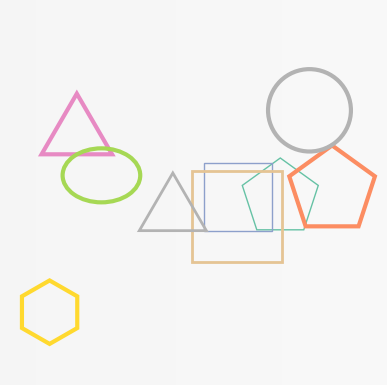[{"shape": "pentagon", "thickness": 1, "radius": 0.52, "center": [0.723, 0.487]}, {"shape": "pentagon", "thickness": 3, "radius": 0.58, "center": [0.857, 0.506]}, {"shape": "square", "thickness": 1, "radius": 0.44, "center": [0.614, 0.487]}, {"shape": "triangle", "thickness": 3, "radius": 0.53, "center": [0.198, 0.652]}, {"shape": "oval", "thickness": 3, "radius": 0.5, "center": [0.262, 0.545]}, {"shape": "hexagon", "thickness": 3, "radius": 0.41, "center": [0.128, 0.189]}, {"shape": "square", "thickness": 2, "radius": 0.58, "center": [0.612, 0.438]}, {"shape": "triangle", "thickness": 2, "radius": 0.5, "center": [0.446, 0.451]}, {"shape": "circle", "thickness": 3, "radius": 0.53, "center": [0.799, 0.713]}]